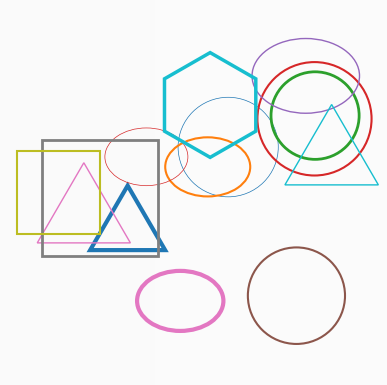[{"shape": "triangle", "thickness": 3, "radius": 0.56, "center": [0.329, 0.406]}, {"shape": "circle", "thickness": 0.5, "radius": 0.65, "center": [0.589, 0.618]}, {"shape": "oval", "thickness": 1.5, "radius": 0.55, "center": [0.536, 0.567]}, {"shape": "circle", "thickness": 2, "radius": 0.57, "center": [0.813, 0.7]}, {"shape": "circle", "thickness": 1.5, "radius": 0.74, "center": [0.812, 0.691]}, {"shape": "oval", "thickness": 0.5, "radius": 0.54, "center": [0.378, 0.593]}, {"shape": "oval", "thickness": 1, "radius": 0.69, "center": [0.789, 0.803]}, {"shape": "circle", "thickness": 1.5, "radius": 0.63, "center": [0.765, 0.232]}, {"shape": "oval", "thickness": 3, "radius": 0.56, "center": [0.465, 0.218]}, {"shape": "triangle", "thickness": 1, "radius": 0.69, "center": [0.216, 0.438]}, {"shape": "square", "thickness": 2, "radius": 0.75, "center": [0.257, 0.486]}, {"shape": "square", "thickness": 1.5, "radius": 0.54, "center": [0.151, 0.5]}, {"shape": "hexagon", "thickness": 2.5, "radius": 0.68, "center": [0.542, 0.727]}, {"shape": "triangle", "thickness": 1, "radius": 0.7, "center": [0.856, 0.589]}]